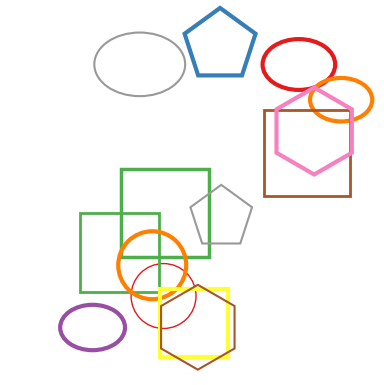[{"shape": "circle", "thickness": 1, "radius": 0.42, "center": [0.425, 0.231]}, {"shape": "oval", "thickness": 3, "radius": 0.47, "center": [0.776, 0.832]}, {"shape": "pentagon", "thickness": 3, "radius": 0.48, "center": [0.572, 0.882]}, {"shape": "square", "thickness": 2.5, "radius": 0.57, "center": [0.429, 0.446]}, {"shape": "square", "thickness": 2, "radius": 0.51, "center": [0.31, 0.345]}, {"shape": "oval", "thickness": 3, "radius": 0.42, "center": [0.24, 0.149]}, {"shape": "circle", "thickness": 3, "radius": 0.44, "center": [0.395, 0.311]}, {"shape": "oval", "thickness": 3, "radius": 0.4, "center": [0.886, 0.741]}, {"shape": "square", "thickness": 3, "radius": 0.44, "center": [0.503, 0.16]}, {"shape": "square", "thickness": 2, "radius": 0.56, "center": [0.797, 0.602]}, {"shape": "hexagon", "thickness": 1.5, "radius": 0.55, "center": [0.514, 0.15]}, {"shape": "hexagon", "thickness": 3, "radius": 0.56, "center": [0.816, 0.66]}, {"shape": "pentagon", "thickness": 1.5, "radius": 0.42, "center": [0.575, 0.436]}, {"shape": "oval", "thickness": 1.5, "radius": 0.59, "center": [0.363, 0.833]}]